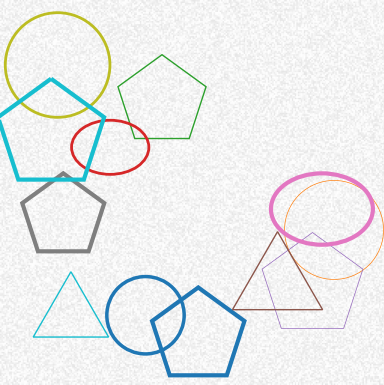[{"shape": "pentagon", "thickness": 3, "radius": 0.63, "center": [0.515, 0.127]}, {"shape": "circle", "thickness": 2.5, "radius": 0.5, "center": [0.378, 0.181]}, {"shape": "circle", "thickness": 0.5, "radius": 0.64, "center": [0.868, 0.403]}, {"shape": "pentagon", "thickness": 1, "radius": 0.6, "center": [0.421, 0.738]}, {"shape": "oval", "thickness": 2, "radius": 0.5, "center": [0.286, 0.617]}, {"shape": "pentagon", "thickness": 0.5, "radius": 0.69, "center": [0.812, 0.258]}, {"shape": "triangle", "thickness": 1, "radius": 0.68, "center": [0.721, 0.263]}, {"shape": "oval", "thickness": 3, "radius": 0.66, "center": [0.836, 0.457]}, {"shape": "pentagon", "thickness": 3, "radius": 0.56, "center": [0.164, 0.438]}, {"shape": "circle", "thickness": 2, "radius": 0.68, "center": [0.15, 0.831]}, {"shape": "triangle", "thickness": 1, "radius": 0.57, "center": [0.184, 0.181]}, {"shape": "pentagon", "thickness": 3, "radius": 0.72, "center": [0.133, 0.651]}]